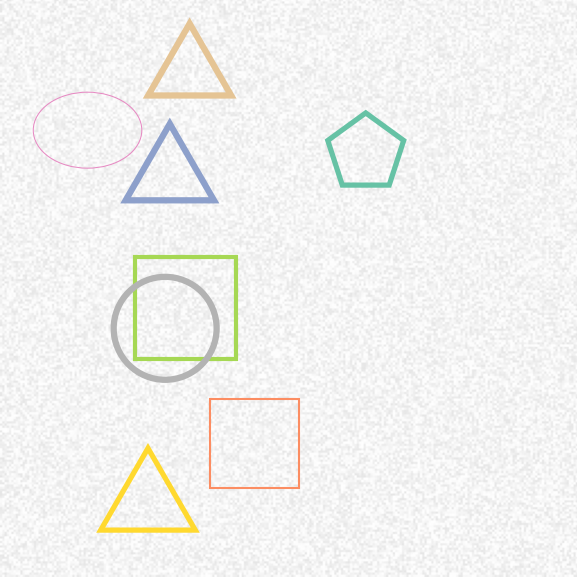[{"shape": "pentagon", "thickness": 2.5, "radius": 0.35, "center": [0.633, 0.735]}, {"shape": "square", "thickness": 1, "radius": 0.39, "center": [0.44, 0.231]}, {"shape": "triangle", "thickness": 3, "radius": 0.44, "center": [0.294, 0.696]}, {"shape": "oval", "thickness": 0.5, "radius": 0.47, "center": [0.152, 0.774]}, {"shape": "square", "thickness": 2, "radius": 0.44, "center": [0.321, 0.466]}, {"shape": "triangle", "thickness": 2.5, "radius": 0.47, "center": [0.256, 0.128]}, {"shape": "triangle", "thickness": 3, "radius": 0.41, "center": [0.328, 0.875]}, {"shape": "circle", "thickness": 3, "radius": 0.45, "center": [0.286, 0.431]}]